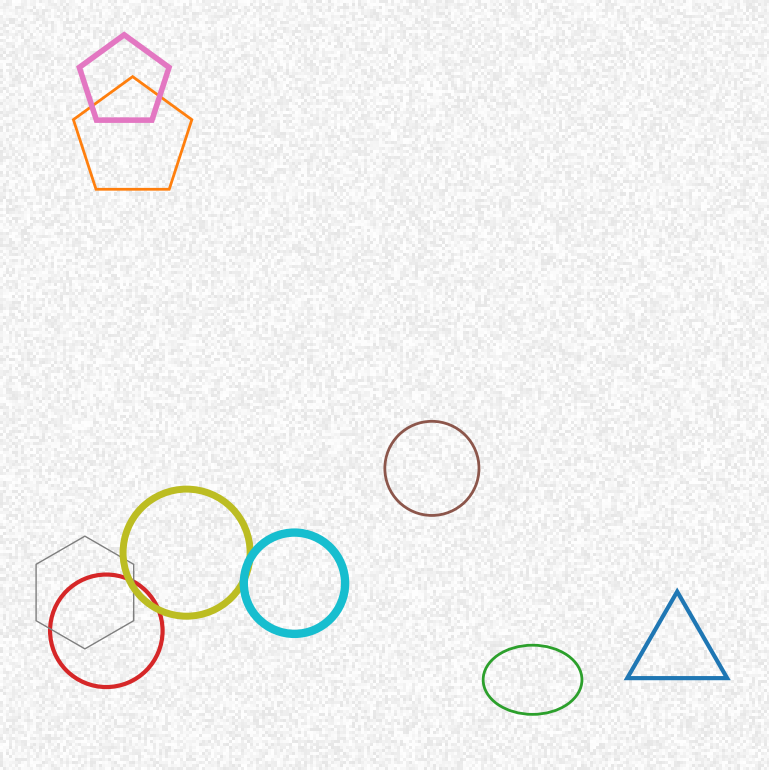[{"shape": "triangle", "thickness": 1.5, "radius": 0.37, "center": [0.879, 0.157]}, {"shape": "pentagon", "thickness": 1, "radius": 0.4, "center": [0.172, 0.82]}, {"shape": "oval", "thickness": 1, "radius": 0.32, "center": [0.692, 0.117]}, {"shape": "circle", "thickness": 1.5, "radius": 0.37, "center": [0.138, 0.181]}, {"shape": "circle", "thickness": 1, "radius": 0.31, "center": [0.561, 0.392]}, {"shape": "pentagon", "thickness": 2, "radius": 0.31, "center": [0.161, 0.894]}, {"shape": "hexagon", "thickness": 0.5, "radius": 0.37, "center": [0.11, 0.231]}, {"shape": "circle", "thickness": 2.5, "radius": 0.41, "center": [0.242, 0.282]}, {"shape": "circle", "thickness": 3, "radius": 0.33, "center": [0.382, 0.243]}]